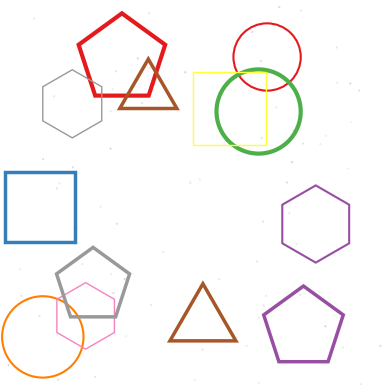[{"shape": "circle", "thickness": 1.5, "radius": 0.44, "center": [0.694, 0.852]}, {"shape": "pentagon", "thickness": 3, "radius": 0.59, "center": [0.317, 0.847]}, {"shape": "square", "thickness": 2.5, "radius": 0.45, "center": [0.104, 0.462]}, {"shape": "circle", "thickness": 3, "radius": 0.55, "center": [0.672, 0.71]}, {"shape": "hexagon", "thickness": 1.5, "radius": 0.5, "center": [0.82, 0.418]}, {"shape": "pentagon", "thickness": 2.5, "radius": 0.54, "center": [0.788, 0.148]}, {"shape": "circle", "thickness": 1.5, "radius": 0.53, "center": [0.111, 0.125]}, {"shape": "square", "thickness": 1, "radius": 0.47, "center": [0.596, 0.718]}, {"shape": "triangle", "thickness": 2.5, "radius": 0.49, "center": [0.527, 0.164]}, {"shape": "triangle", "thickness": 2.5, "radius": 0.43, "center": [0.385, 0.761]}, {"shape": "hexagon", "thickness": 1, "radius": 0.43, "center": [0.222, 0.18]}, {"shape": "pentagon", "thickness": 2.5, "radius": 0.5, "center": [0.242, 0.258]}, {"shape": "hexagon", "thickness": 1, "radius": 0.44, "center": [0.188, 0.73]}]